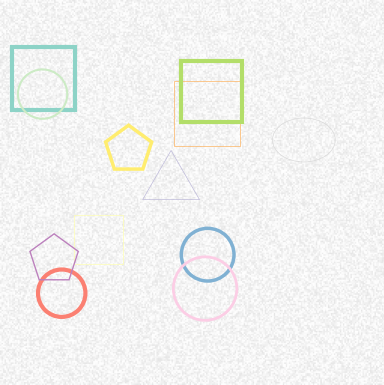[{"shape": "square", "thickness": 3, "radius": 0.41, "center": [0.114, 0.796]}, {"shape": "square", "thickness": 0.5, "radius": 0.32, "center": [0.256, 0.377]}, {"shape": "triangle", "thickness": 0.5, "radius": 0.43, "center": [0.444, 0.524]}, {"shape": "circle", "thickness": 3, "radius": 0.31, "center": [0.16, 0.238]}, {"shape": "circle", "thickness": 2.5, "radius": 0.34, "center": [0.539, 0.339]}, {"shape": "square", "thickness": 0.5, "radius": 0.43, "center": [0.538, 0.705]}, {"shape": "square", "thickness": 3, "radius": 0.4, "center": [0.55, 0.763]}, {"shape": "circle", "thickness": 2, "radius": 0.41, "center": [0.533, 0.25]}, {"shape": "oval", "thickness": 0.5, "radius": 0.41, "center": [0.789, 0.636]}, {"shape": "pentagon", "thickness": 1, "radius": 0.33, "center": [0.141, 0.327]}, {"shape": "circle", "thickness": 1.5, "radius": 0.32, "center": [0.111, 0.756]}, {"shape": "pentagon", "thickness": 2.5, "radius": 0.31, "center": [0.334, 0.612]}]